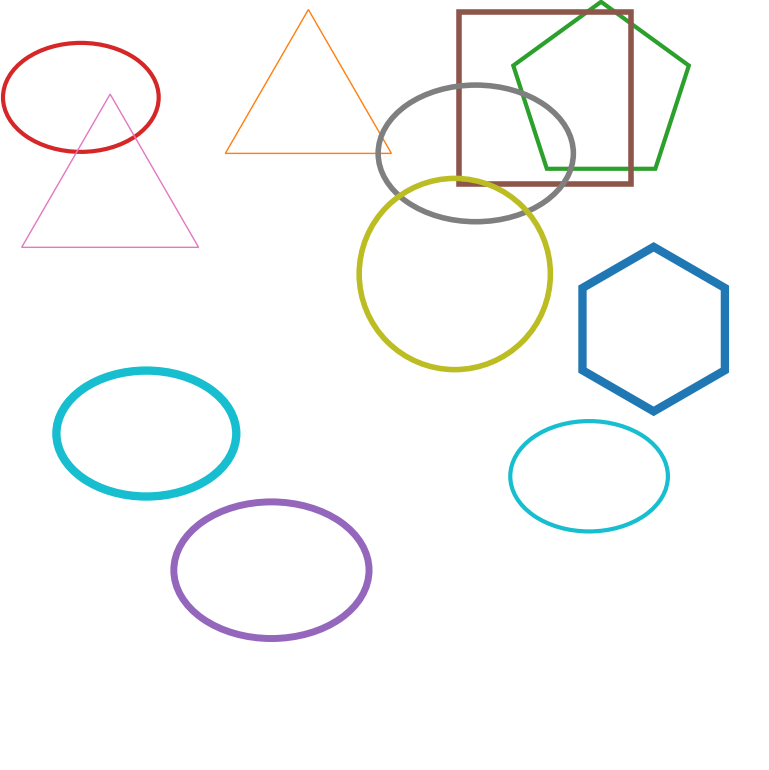[{"shape": "hexagon", "thickness": 3, "radius": 0.53, "center": [0.849, 0.573]}, {"shape": "triangle", "thickness": 0.5, "radius": 0.62, "center": [0.4, 0.863]}, {"shape": "pentagon", "thickness": 1.5, "radius": 0.6, "center": [0.781, 0.878]}, {"shape": "oval", "thickness": 1.5, "radius": 0.51, "center": [0.105, 0.874]}, {"shape": "oval", "thickness": 2.5, "radius": 0.63, "center": [0.353, 0.259]}, {"shape": "square", "thickness": 2, "radius": 0.56, "center": [0.707, 0.872]}, {"shape": "triangle", "thickness": 0.5, "radius": 0.66, "center": [0.143, 0.745]}, {"shape": "oval", "thickness": 2, "radius": 0.63, "center": [0.618, 0.801]}, {"shape": "circle", "thickness": 2, "radius": 0.62, "center": [0.591, 0.644]}, {"shape": "oval", "thickness": 1.5, "radius": 0.51, "center": [0.765, 0.381]}, {"shape": "oval", "thickness": 3, "radius": 0.58, "center": [0.19, 0.437]}]